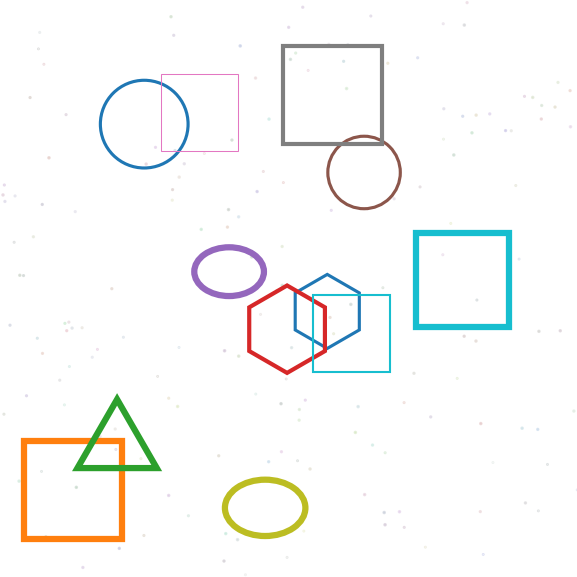[{"shape": "hexagon", "thickness": 1.5, "radius": 0.32, "center": [0.567, 0.46]}, {"shape": "circle", "thickness": 1.5, "radius": 0.38, "center": [0.25, 0.784]}, {"shape": "square", "thickness": 3, "radius": 0.42, "center": [0.127, 0.151]}, {"shape": "triangle", "thickness": 3, "radius": 0.4, "center": [0.203, 0.228]}, {"shape": "hexagon", "thickness": 2, "radius": 0.38, "center": [0.497, 0.429]}, {"shape": "oval", "thickness": 3, "radius": 0.3, "center": [0.397, 0.529]}, {"shape": "circle", "thickness": 1.5, "radius": 0.31, "center": [0.63, 0.7]}, {"shape": "square", "thickness": 0.5, "radius": 0.33, "center": [0.346, 0.805]}, {"shape": "square", "thickness": 2, "radius": 0.43, "center": [0.575, 0.835]}, {"shape": "oval", "thickness": 3, "radius": 0.35, "center": [0.459, 0.12]}, {"shape": "square", "thickness": 1, "radius": 0.33, "center": [0.608, 0.422]}, {"shape": "square", "thickness": 3, "radius": 0.4, "center": [0.801, 0.514]}]